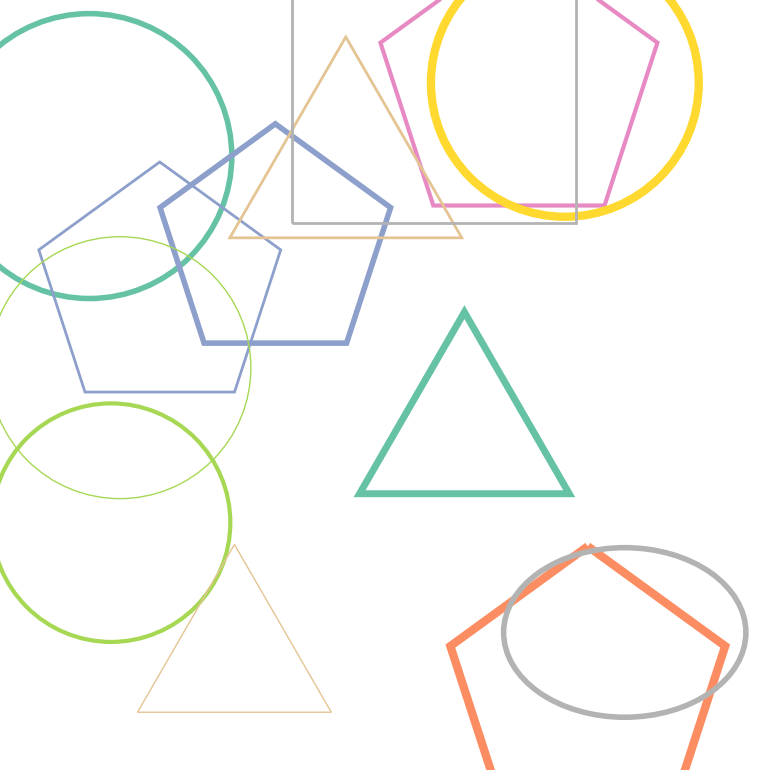[{"shape": "circle", "thickness": 2, "radius": 0.92, "center": [0.116, 0.797]}, {"shape": "triangle", "thickness": 2.5, "radius": 0.79, "center": [0.603, 0.437]}, {"shape": "pentagon", "thickness": 3, "radius": 0.94, "center": [0.763, 0.103]}, {"shape": "pentagon", "thickness": 1, "radius": 0.83, "center": [0.207, 0.624]}, {"shape": "pentagon", "thickness": 2, "radius": 0.79, "center": [0.358, 0.682]}, {"shape": "pentagon", "thickness": 1.5, "radius": 0.95, "center": [0.674, 0.886]}, {"shape": "circle", "thickness": 1.5, "radius": 0.77, "center": [0.144, 0.321]}, {"shape": "circle", "thickness": 0.5, "radius": 0.85, "center": [0.156, 0.523]}, {"shape": "circle", "thickness": 3, "radius": 0.87, "center": [0.734, 0.892]}, {"shape": "triangle", "thickness": 0.5, "radius": 0.73, "center": [0.304, 0.148]}, {"shape": "triangle", "thickness": 1, "radius": 0.87, "center": [0.449, 0.778]}, {"shape": "oval", "thickness": 2, "radius": 0.79, "center": [0.811, 0.179]}, {"shape": "square", "thickness": 1, "radius": 0.92, "center": [0.564, 0.894]}]